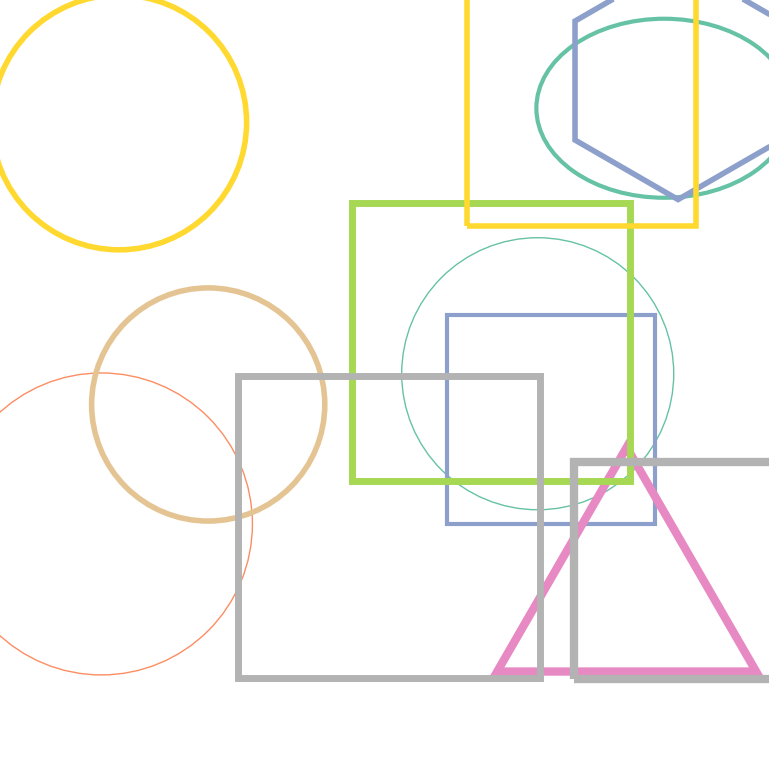[{"shape": "oval", "thickness": 1.5, "radius": 0.83, "center": [0.863, 0.859]}, {"shape": "circle", "thickness": 0.5, "radius": 0.88, "center": [0.698, 0.515]}, {"shape": "circle", "thickness": 0.5, "radius": 0.98, "center": [0.132, 0.32]}, {"shape": "hexagon", "thickness": 2, "radius": 0.77, "center": [0.881, 0.895]}, {"shape": "square", "thickness": 1.5, "radius": 0.68, "center": [0.716, 0.455]}, {"shape": "triangle", "thickness": 3, "radius": 0.97, "center": [0.814, 0.225]}, {"shape": "square", "thickness": 2.5, "radius": 0.9, "center": [0.637, 0.556]}, {"shape": "square", "thickness": 2, "radius": 0.74, "center": [0.755, 0.855]}, {"shape": "circle", "thickness": 2, "radius": 0.83, "center": [0.155, 0.841]}, {"shape": "circle", "thickness": 2, "radius": 0.76, "center": [0.27, 0.475]}, {"shape": "square", "thickness": 3, "radius": 0.7, "center": [0.886, 0.259]}, {"shape": "square", "thickness": 2.5, "radius": 0.98, "center": [0.505, 0.316]}]